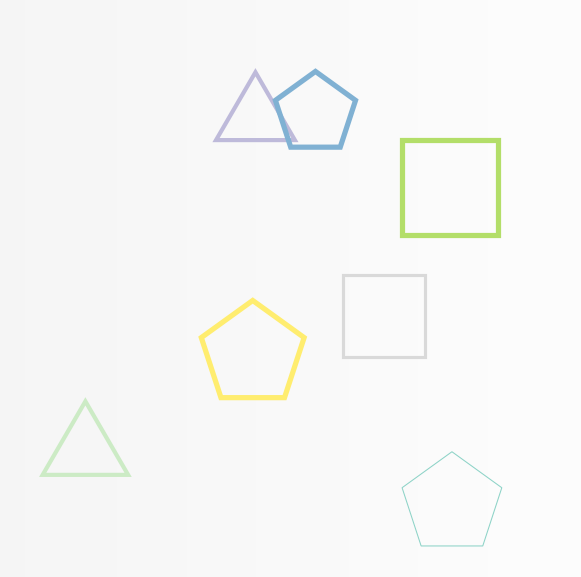[{"shape": "pentagon", "thickness": 0.5, "radius": 0.45, "center": [0.778, 0.127]}, {"shape": "triangle", "thickness": 2, "radius": 0.39, "center": [0.439, 0.796]}, {"shape": "pentagon", "thickness": 2.5, "radius": 0.36, "center": [0.543, 0.803]}, {"shape": "square", "thickness": 2.5, "radius": 0.41, "center": [0.774, 0.675]}, {"shape": "square", "thickness": 1.5, "radius": 0.36, "center": [0.661, 0.452]}, {"shape": "triangle", "thickness": 2, "radius": 0.42, "center": [0.147, 0.219]}, {"shape": "pentagon", "thickness": 2.5, "radius": 0.47, "center": [0.435, 0.386]}]